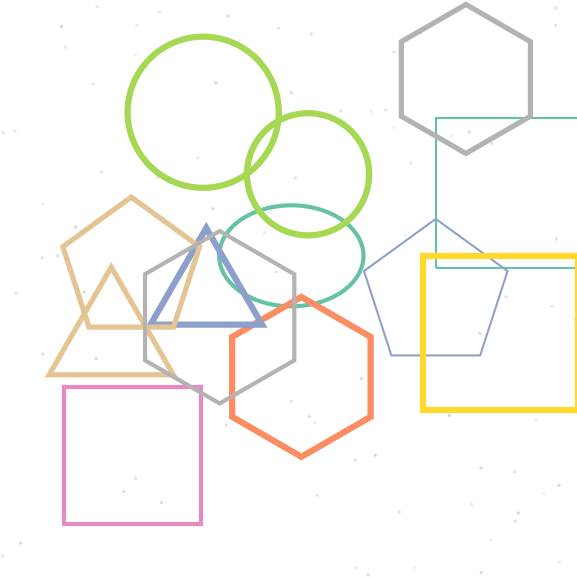[{"shape": "square", "thickness": 1, "radius": 0.65, "center": [0.884, 0.665]}, {"shape": "oval", "thickness": 2, "radius": 0.62, "center": [0.504, 0.556]}, {"shape": "hexagon", "thickness": 3, "radius": 0.69, "center": [0.522, 0.347]}, {"shape": "triangle", "thickness": 3, "radius": 0.56, "center": [0.357, 0.493]}, {"shape": "pentagon", "thickness": 1, "radius": 0.65, "center": [0.755, 0.489]}, {"shape": "square", "thickness": 2, "radius": 0.59, "center": [0.23, 0.21]}, {"shape": "circle", "thickness": 3, "radius": 0.65, "center": [0.352, 0.805]}, {"shape": "circle", "thickness": 3, "radius": 0.53, "center": [0.533, 0.697]}, {"shape": "square", "thickness": 3, "radius": 0.67, "center": [0.867, 0.422]}, {"shape": "triangle", "thickness": 2.5, "radius": 0.62, "center": [0.193, 0.412]}, {"shape": "pentagon", "thickness": 2.5, "radius": 0.62, "center": [0.227, 0.533]}, {"shape": "hexagon", "thickness": 2.5, "radius": 0.65, "center": [0.807, 0.862]}, {"shape": "hexagon", "thickness": 2, "radius": 0.75, "center": [0.38, 0.45]}]